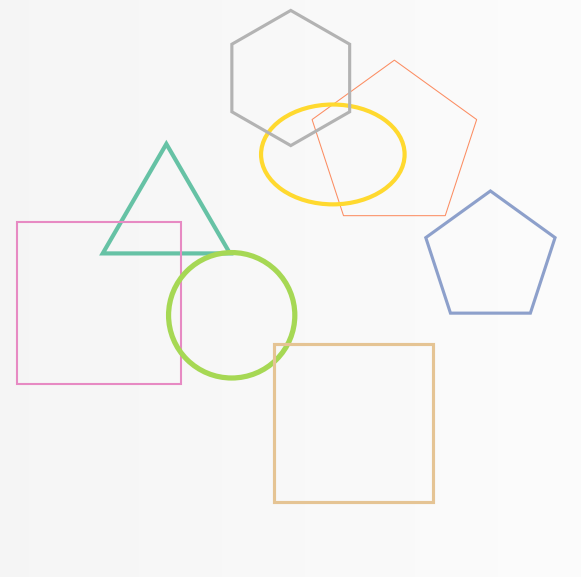[{"shape": "triangle", "thickness": 2, "radius": 0.63, "center": [0.286, 0.624]}, {"shape": "pentagon", "thickness": 0.5, "radius": 0.74, "center": [0.678, 0.746]}, {"shape": "pentagon", "thickness": 1.5, "radius": 0.58, "center": [0.844, 0.552]}, {"shape": "square", "thickness": 1, "radius": 0.7, "center": [0.17, 0.474]}, {"shape": "circle", "thickness": 2.5, "radius": 0.54, "center": [0.399, 0.453]}, {"shape": "oval", "thickness": 2, "radius": 0.62, "center": [0.573, 0.732]}, {"shape": "square", "thickness": 1.5, "radius": 0.68, "center": [0.608, 0.267]}, {"shape": "hexagon", "thickness": 1.5, "radius": 0.59, "center": [0.5, 0.864]}]